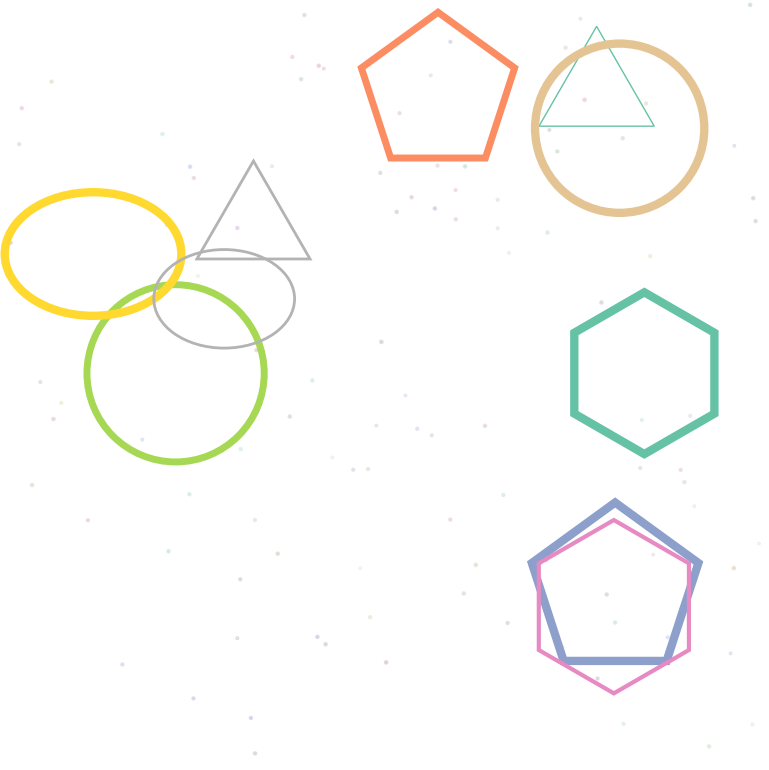[{"shape": "triangle", "thickness": 0.5, "radius": 0.43, "center": [0.775, 0.879]}, {"shape": "hexagon", "thickness": 3, "radius": 0.53, "center": [0.837, 0.515]}, {"shape": "pentagon", "thickness": 2.5, "radius": 0.52, "center": [0.569, 0.879]}, {"shape": "pentagon", "thickness": 3, "radius": 0.57, "center": [0.799, 0.234]}, {"shape": "hexagon", "thickness": 1.5, "radius": 0.56, "center": [0.797, 0.212]}, {"shape": "circle", "thickness": 2.5, "radius": 0.58, "center": [0.228, 0.515]}, {"shape": "oval", "thickness": 3, "radius": 0.57, "center": [0.121, 0.67]}, {"shape": "circle", "thickness": 3, "radius": 0.55, "center": [0.805, 0.833]}, {"shape": "triangle", "thickness": 1, "radius": 0.42, "center": [0.329, 0.706]}, {"shape": "oval", "thickness": 1, "radius": 0.46, "center": [0.291, 0.612]}]